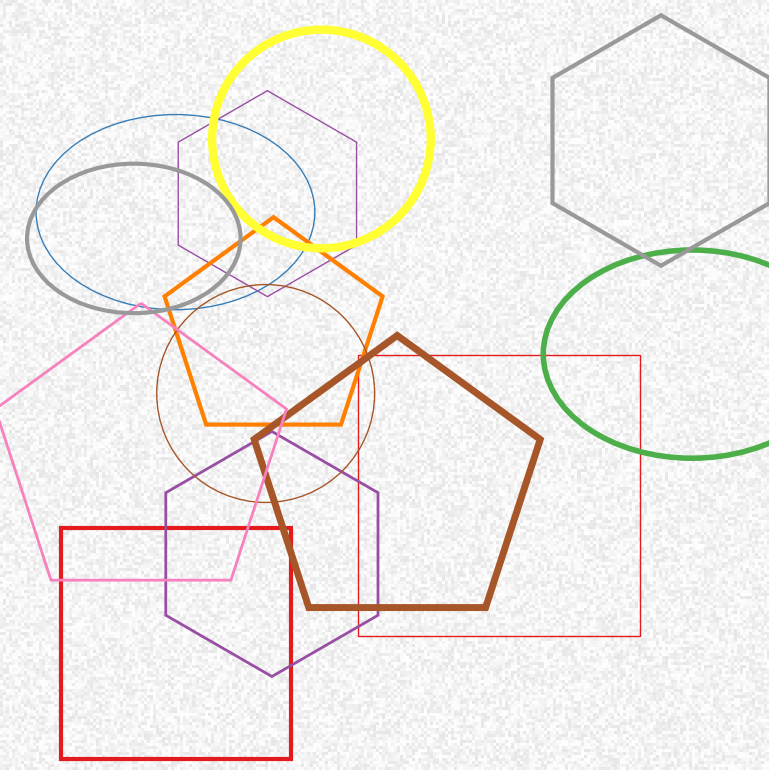[{"shape": "square", "thickness": 0.5, "radius": 0.91, "center": [0.648, 0.357]}, {"shape": "square", "thickness": 1.5, "radius": 0.75, "center": [0.228, 0.164]}, {"shape": "oval", "thickness": 0.5, "radius": 0.91, "center": [0.228, 0.725]}, {"shape": "oval", "thickness": 2, "radius": 0.97, "center": [0.899, 0.54]}, {"shape": "hexagon", "thickness": 1, "radius": 0.8, "center": [0.353, 0.281]}, {"shape": "hexagon", "thickness": 0.5, "radius": 0.67, "center": [0.347, 0.748]}, {"shape": "pentagon", "thickness": 1.5, "radius": 0.74, "center": [0.355, 0.569]}, {"shape": "circle", "thickness": 3, "radius": 0.71, "center": [0.417, 0.82]}, {"shape": "circle", "thickness": 0.5, "radius": 0.71, "center": [0.345, 0.489]}, {"shape": "pentagon", "thickness": 2.5, "radius": 0.98, "center": [0.516, 0.369]}, {"shape": "pentagon", "thickness": 1, "radius": 0.99, "center": [0.183, 0.407]}, {"shape": "oval", "thickness": 1.5, "radius": 0.69, "center": [0.174, 0.69]}, {"shape": "hexagon", "thickness": 1.5, "radius": 0.81, "center": [0.858, 0.818]}]